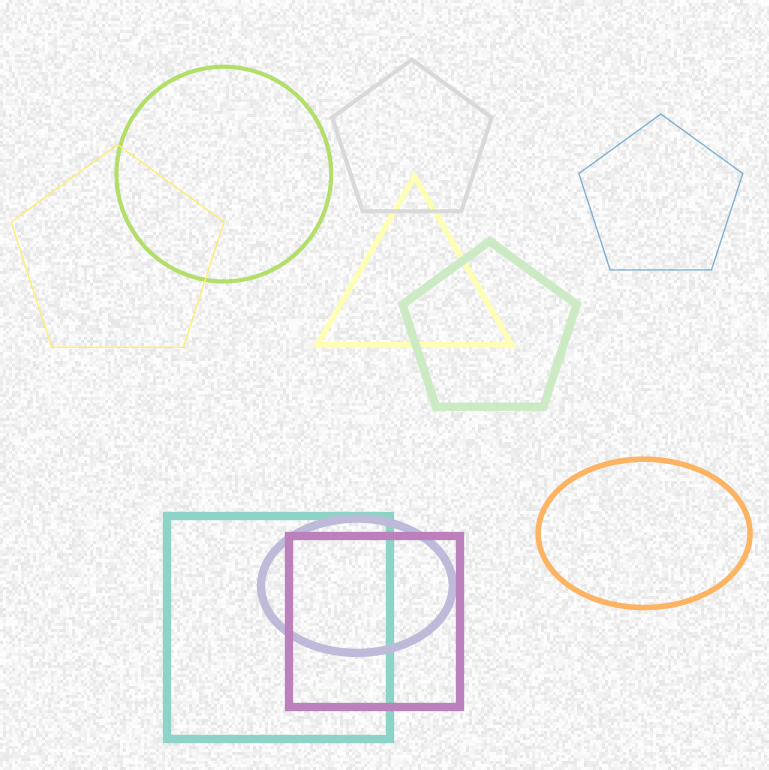[{"shape": "square", "thickness": 3, "radius": 0.72, "center": [0.361, 0.185]}, {"shape": "triangle", "thickness": 2, "radius": 0.73, "center": [0.538, 0.625]}, {"shape": "oval", "thickness": 3, "radius": 0.62, "center": [0.464, 0.239]}, {"shape": "pentagon", "thickness": 0.5, "radius": 0.56, "center": [0.858, 0.74]}, {"shape": "oval", "thickness": 2, "radius": 0.69, "center": [0.836, 0.307]}, {"shape": "circle", "thickness": 1.5, "radius": 0.7, "center": [0.291, 0.774]}, {"shape": "pentagon", "thickness": 1.5, "radius": 0.54, "center": [0.535, 0.814]}, {"shape": "square", "thickness": 3, "radius": 0.55, "center": [0.487, 0.193]}, {"shape": "pentagon", "thickness": 3, "radius": 0.59, "center": [0.636, 0.568]}, {"shape": "pentagon", "thickness": 0.5, "radius": 0.73, "center": [0.153, 0.667]}]